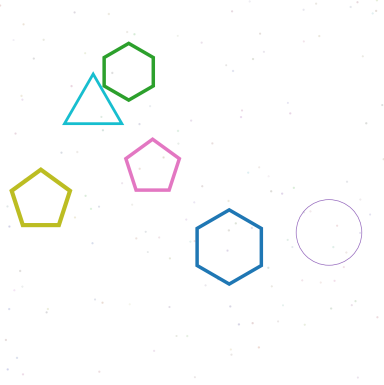[{"shape": "hexagon", "thickness": 2.5, "radius": 0.48, "center": [0.595, 0.359]}, {"shape": "hexagon", "thickness": 2.5, "radius": 0.37, "center": [0.334, 0.814]}, {"shape": "circle", "thickness": 0.5, "radius": 0.43, "center": [0.855, 0.396]}, {"shape": "pentagon", "thickness": 2.5, "radius": 0.37, "center": [0.396, 0.565]}, {"shape": "pentagon", "thickness": 3, "radius": 0.4, "center": [0.106, 0.48]}, {"shape": "triangle", "thickness": 2, "radius": 0.43, "center": [0.242, 0.722]}]